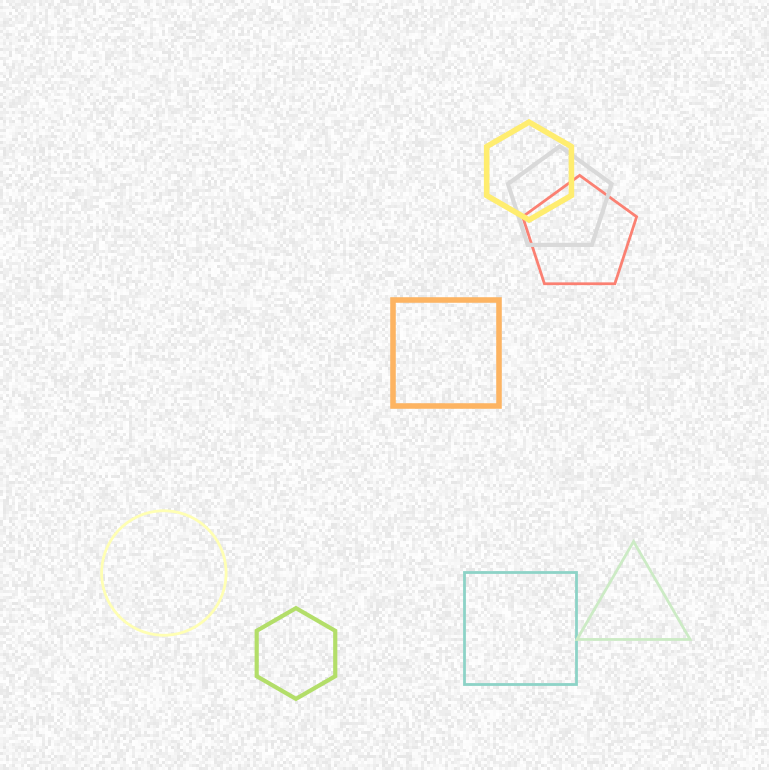[{"shape": "square", "thickness": 1, "radius": 0.37, "center": [0.675, 0.185]}, {"shape": "circle", "thickness": 1, "radius": 0.4, "center": [0.213, 0.256]}, {"shape": "pentagon", "thickness": 1, "radius": 0.39, "center": [0.753, 0.694]}, {"shape": "square", "thickness": 2, "radius": 0.34, "center": [0.58, 0.542]}, {"shape": "hexagon", "thickness": 1.5, "radius": 0.29, "center": [0.384, 0.151]}, {"shape": "pentagon", "thickness": 1.5, "radius": 0.35, "center": [0.727, 0.739]}, {"shape": "triangle", "thickness": 1, "radius": 0.42, "center": [0.823, 0.212]}, {"shape": "hexagon", "thickness": 2, "radius": 0.32, "center": [0.687, 0.778]}]